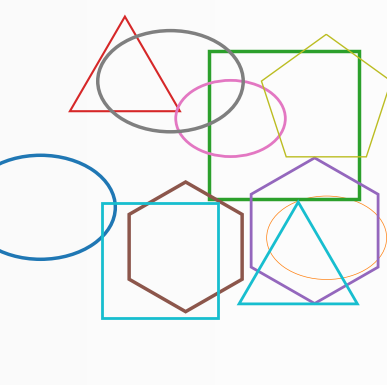[{"shape": "oval", "thickness": 2.5, "radius": 0.96, "center": [0.105, 0.462]}, {"shape": "oval", "thickness": 0.5, "radius": 0.77, "center": [0.843, 0.382]}, {"shape": "square", "thickness": 2.5, "radius": 0.97, "center": [0.733, 0.675]}, {"shape": "triangle", "thickness": 1.5, "radius": 0.82, "center": [0.322, 0.793]}, {"shape": "hexagon", "thickness": 2, "radius": 0.95, "center": [0.812, 0.401]}, {"shape": "hexagon", "thickness": 2.5, "radius": 0.84, "center": [0.479, 0.359]}, {"shape": "oval", "thickness": 2, "radius": 0.71, "center": [0.595, 0.692]}, {"shape": "oval", "thickness": 2.5, "radius": 0.94, "center": [0.44, 0.789]}, {"shape": "pentagon", "thickness": 1, "radius": 0.88, "center": [0.842, 0.735]}, {"shape": "triangle", "thickness": 2, "radius": 0.88, "center": [0.77, 0.299]}, {"shape": "square", "thickness": 2, "radius": 0.75, "center": [0.413, 0.324]}]